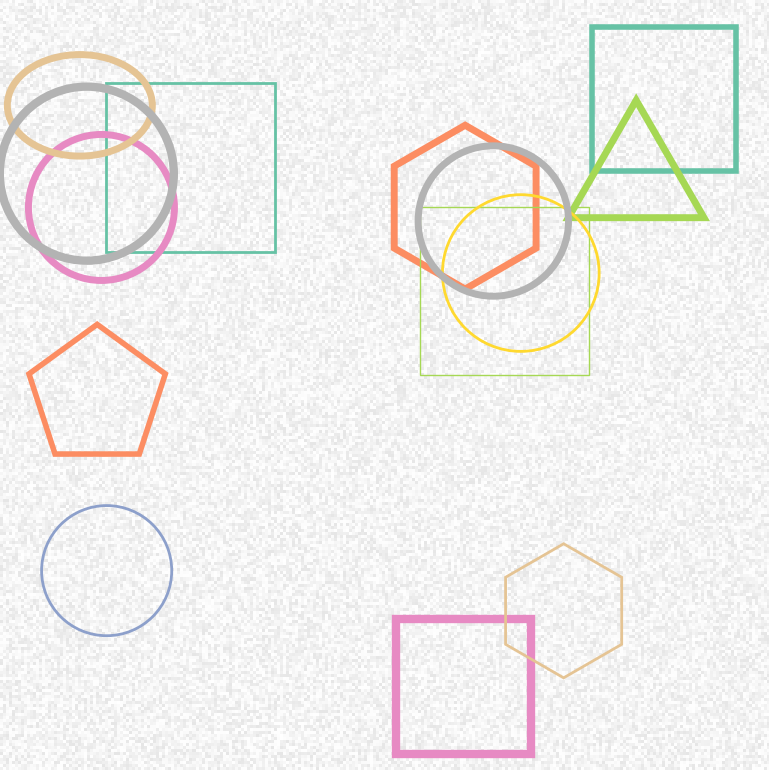[{"shape": "square", "thickness": 2, "radius": 0.47, "center": [0.862, 0.871]}, {"shape": "square", "thickness": 1, "radius": 0.55, "center": [0.247, 0.783]}, {"shape": "pentagon", "thickness": 2, "radius": 0.47, "center": [0.126, 0.486]}, {"shape": "hexagon", "thickness": 2.5, "radius": 0.53, "center": [0.604, 0.731]}, {"shape": "circle", "thickness": 1, "radius": 0.42, "center": [0.139, 0.259]}, {"shape": "square", "thickness": 3, "radius": 0.44, "center": [0.602, 0.108]}, {"shape": "circle", "thickness": 2.5, "radius": 0.47, "center": [0.132, 0.731]}, {"shape": "triangle", "thickness": 2.5, "radius": 0.51, "center": [0.826, 0.768]}, {"shape": "square", "thickness": 0.5, "radius": 0.55, "center": [0.656, 0.622]}, {"shape": "circle", "thickness": 1, "radius": 0.51, "center": [0.676, 0.645]}, {"shape": "hexagon", "thickness": 1, "radius": 0.44, "center": [0.732, 0.207]}, {"shape": "oval", "thickness": 2.5, "radius": 0.47, "center": [0.104, 0.863]}, {"shape": "circle", "thickness": 2.5, "radius": 0.49, "center": [0.641, 0.713]}, {"shape": "circle", "thickness": 3, "radius": 0.57, "center": [0.113, 0.774]}]